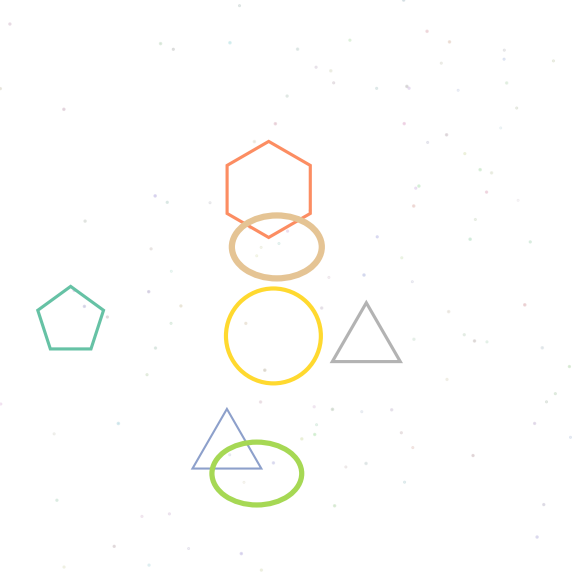[{"shape": "pentagon", "thickness": 1.5, "radius": 0.3, "center": [0.122, 0.443]}, {"shape": "hexagon", "thickness": 1.5, "radius": 0.42, "center": [0.465, 0.671]}, {"shape": "triangle", "thickness": 1, "radius": 0.34, "center": [0.393, 0.222]}, {"shape": "oval", "thickness": 2.5, "radius": 0.39, "center": [0.445, 0.179]}, {"shape": "circle", "thickness": 2, "radius": 0.41, "center": [0.473, 0.417]}, {"shape": "oval", "thickness": 3, "radius": 0.39, "center": [0.479, 0.572]}, {"shape": "triangle", "thickness": 1.5, "radius": 0.34, "center": [0.634, 0.407]}]